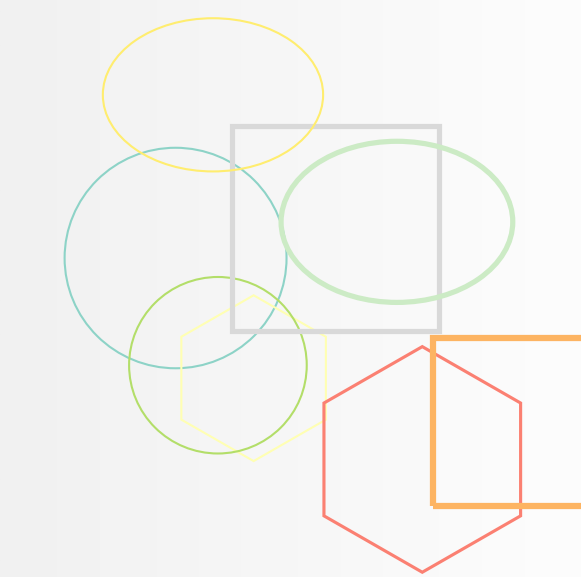[{"shape": "circle", "thickness": 1, "radius": 0.95, "center": [0.302, 0.552]}, {"shape": "hexagon", "thickness": 1, "radius": 0.72, "center": [0.436, 0.344]}, {"shape": "hexagon", "thickness": 1.5, "radius": 0.98, "center": [0.727, 0.204]}, {"shape": "square", "thickness": 3, "radius": 0.73, "center": [0.89, 0.268]}, {"shape": "circle", "thickness": 1, "radius": 0.76, "center": [0.375, 0.367]}, {"shape": "square", "thickness": 2.5, "radius": 0.89, "center": [0.577, 0.603]}, {"shape": "oval", "thickness": 2.5, "radius": 1.0, "center": [0.683, 0.615]}, {"shape": "oval", "thickness": 1, "radius": 0.95, "center": [0.366, 0.835]}]